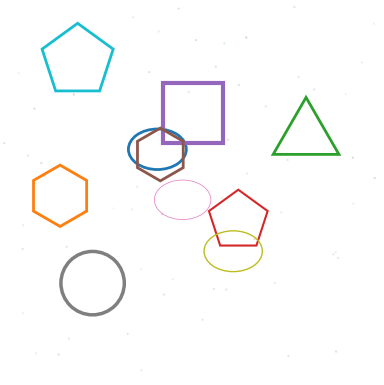[{"shape": "oval", "thickness": 2, "radius": 0.38, "center": [0.409, 0.612]}, {"shape": "hexagon", "thickness": 2, "radius": 0.4, "center": [0.156, 0.491]}, {"shape": "triangle", "thickness": 2, "radius": 0.49, "center": [0.795, 0.648]}, {"shape": "pentagon", "thickness": 1.5, "radius": 0.4, "center": [0.619, 0.427]}, {"shape": "square", "thickness": 3, "radius": 0.39, "center": [0.502, 0.706]}, {"shape": "hexagon", "thickness": 2, "radius": 0.34, "center": [0.416, 0.599]}, {"shape": "oval", "thickness": 0.5, "radius": 0.37, "center": [0.474, 0.481]}, {"shape": "circle", "thickness": 2.5, "radius": 0.41, "center": [0.241, 0.265]}, {"shape": "oval", "thickness": 1, "radius": 0.38, "center": [0.606, 0.347]}, {"shape": "pentagon", "thickness": 2, "radius": 0.49, "center": [0.202, 0.842]}]